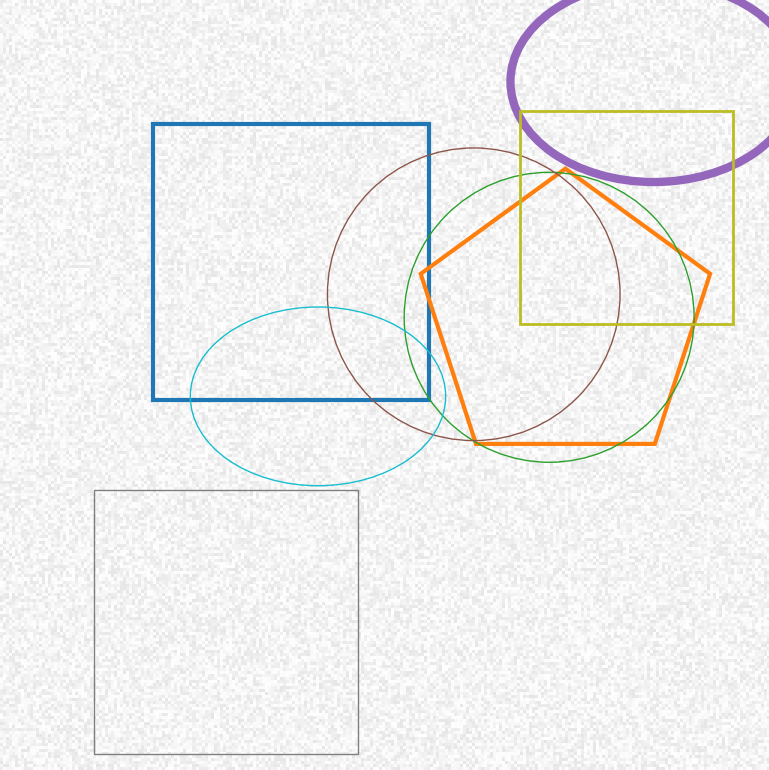[{"shape": "square", "thickness": 1.5, "radius": 0.9, "center": [0.378, 0.66]}, {"shape": "pentagon", "thickness": 1.5, "radius": 0.99, "center": [0.734, 0.583]}, {"shape": "circle", "thickness": 0.5, "radius": 0.94, "center": [0.713, 0.588]}, {"shape": "oval", "thickness": 3, "radius": 0.93, "center": [0.849, 0.894]}, {"shape": "circle", "thickness": 0.5, "radius": 0.95, "center": [0.615, 0.618]}, {"shape": "square", "thickness": 0.5, "radius": 0.86, "center": [0.294, 0.193]}, {"shape": "square", "thickness": 1, "radius": 0.69, "center": [0.813, 0.717]}, {"shape": "oval", "thickness": 0.5, "radius": 0.83, "center": [0.413, 0.485]}]